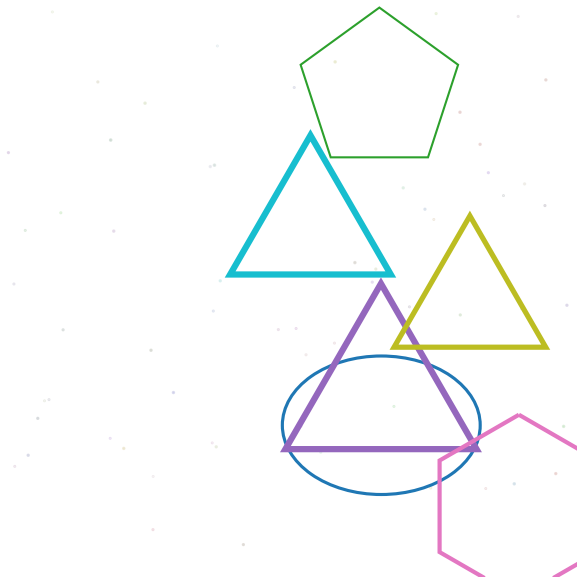[{"shape": "oval", "thickness": 1.5, "radius": 0.86, "center": [0.66, 0.263]}, {"shape": "pentagon", "thickness": 1, "radius": 0.72, "center": [0.657, 0.843]}, {"shape": "triangle", "thickness": 3, "radius": 0.96, "center": [0.66, 0.317]}, {"shape": "hexagon", "thickness": 2, "radius": 0.79, "center": [0.899, 0.122]}, {"shape": "triangle", "thickness": 2.5, "radius": 0.76, "center": [0.814, 0.474]}, {"shape": "triangle", "thickness": 3, "radius": 0.8, "center": [0.538, 0.604]}]